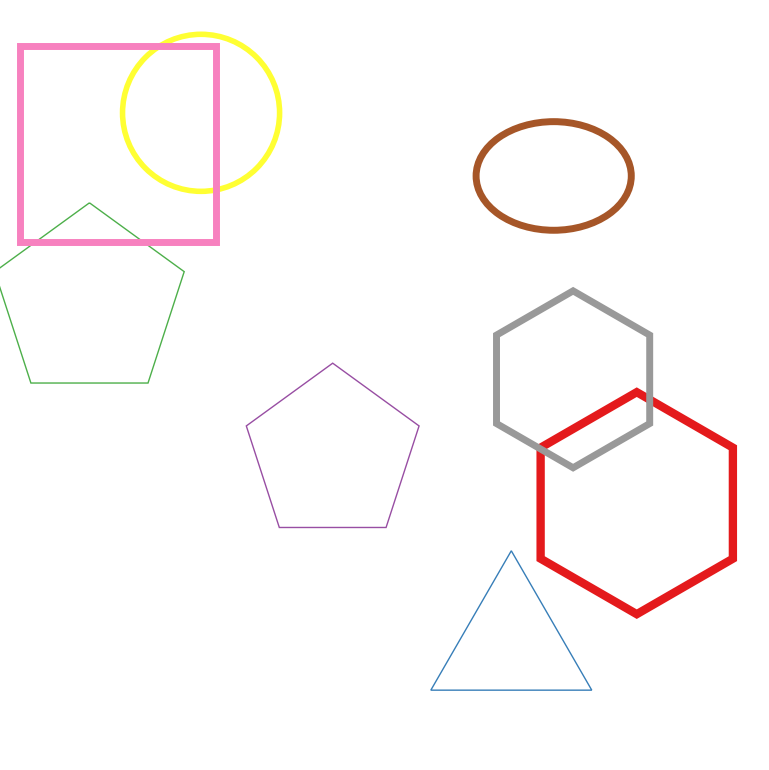[{"shape": "hexagon", "thickness": 3, "radius": 0.72, "center": [0.827, 0.347]}, {"shape": "triangle", "thickness": 0.5, "radius": 0.6, "center": [0.664, 0.164]}, {"shape": "pentagon", "thickness": 0.5, "radius": 0.65, "center": [0.116, 0.607]}, {"shape": "pentagon", "thickness": 0.5, "radius": 0.59, "center": [0.432, 0.41]}, {"shape": "circle", "thickness": 2, "radius": 0.51, "center": [0.261, 0.853]}, {"shape": "oval", "thickness": 2.5, "radius": 0.5, "center": [0.719, 0.771]}, {"shape": "square", "thickness": 2.5, "radius": 0.64, "center": [0.153, 0.813]}, {"shape": "hexagon", "thickness": 2.5, "radius": 0.57, "center": [0.744, 0.507]}]